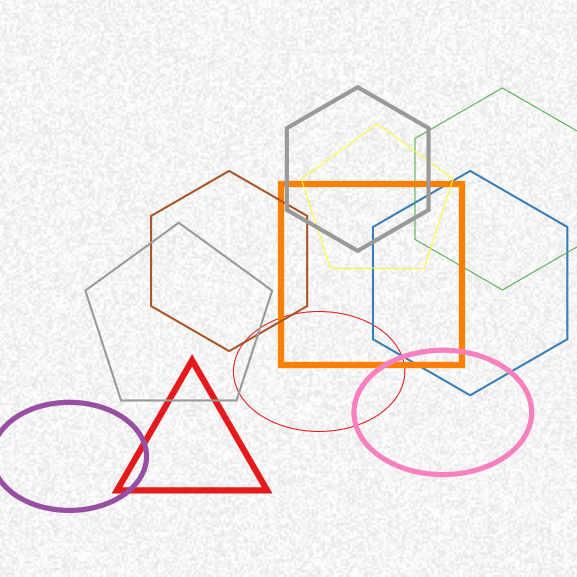[{"shape": "oval", "thickness": 0.5, "radius": 0.74, "center": [0.553, 0.356]}, {"shape": "triangle", "thickness": 3, "radius": 0.75, "center": [0.333, 0.225]}, {"shape": "hexagon", "thickness": 1, "radius": 0.97, "center": [0.814, 0.509]}, {"shape": "hexagon", "thickness": 0.5, "radius": 0.87, "center": [0.87, 0.672]}, {"shape": "oval", "thickness": 2.5, "radius": 0.67, "center": [0.12, 0.209]}, {"shape": "square", "thickness": 3, "radius": 0.78, "center": [0.643, 0.524]}, {"shape": "pentagon", "thickness": 0.5, "radius": 0.69, "center": [0.653, 0.646]}, {"shape": "hexagon", "thickness": 1, "radius": 0.78, "center": [0.397, 0.547]}, {"shape": "oval", "thickness": 2.5, "radius": 0.77, "center": [0.767, 0.285]}, {"shape": "pentagon", "thickness": 1, "radius": 0.85, "center": [0.31, 0.443]}, {"shape": "hexagon", "thickness": 2, "radius": 0.71, "center": [0.619, 0.706]}]